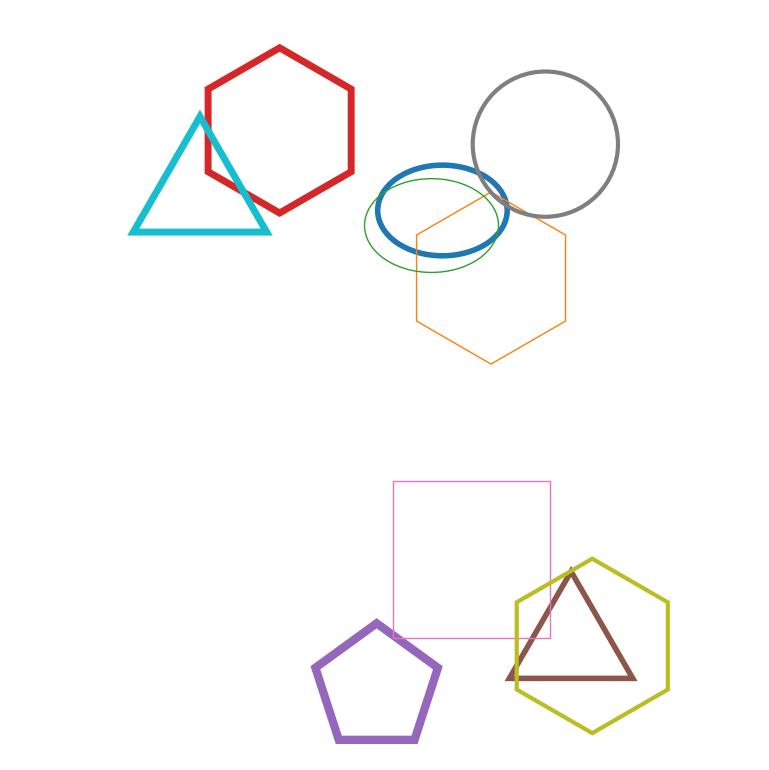[{"shape": "oval", "thickness": 2, "radius": 0.42, "center": [0.575, 0.727]}, {"shape": "hexagon", "thickness": 0.5, "radius": 0.56, "center": [0.638, 0.639]}, {"shape": "oval", "thickness": 0.5, "radius": 0.44, "center": [0.56, 0.707]}, {"shape": "hexagon", "thickness": 2.5, "radius": 0.54, "center": [0.363, 0.831]}, {"shape": "pentagon", "thickness": 3, "radius": 0.42, "center": [0.489, 0.107]}, {"shape": "triangle", "thickness": 2, "radius": 0.46, "center": [0.742, 0.165]}, {"shape": "square", "thickness": 0.5, "radius": 0.51, "center": [0.612, 0.273]}, {"shape": "circle", "thickness": 1.5, "radius": 0.47, "center": [0.708, 0.813]}, {"shape": "hexagon", "thickness": 1.5, "radius": 0.57, "center": [0.769, 0.161]}, {"shape": "triangle", "thickness": 2.5, "radius": 0.5, "center": [0.26, 0.749]}]